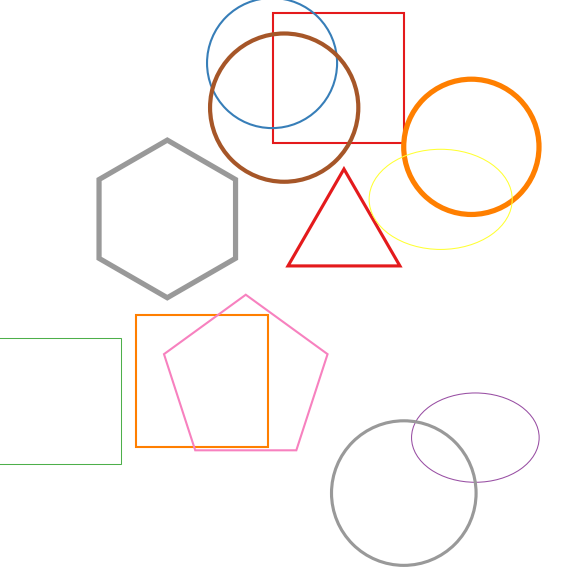[{"shape": "triangle", "thickness": 1.5, "radius": 0.56, "center": [0.596, 0.595]}, {"shape": "square", "thickness": 1, "radius": 0.57, "center": [0.586, 0.864]}, {"shape": "circle", "thickness": 1, "radius": 0.56, "center": [0.471, 0.89]}, {"shape": "square", "thickness": 0.5, "radius": 0.54, "center": [0.101, 0.305]}, {"shape": "oval", "thickness": 0.5, "radius": 0.55, "center": [0.823, 0.241]}, {"shape": "circle", "thickness": 2.5, "radius": 0.59, "center": [0.816, 0.745]}, {"shape": "square", "thickness": 1, "radius": 0.57, "center": [0.35, 0.339]}, {"shape": "oval", "thickness": 0.5, "radius": 0.62, "center": [0.763, 0.654]}, {"shape": "circle", "thickness": 2, "radius": 0.64, "center": [0.492, 0.813]}, {"shape": "pentagon", "thickness": 1, "radius": 0.74, "center": [0.426, 0.34]}, {"shape": "hexagon", "thickness": 2.5, "radius": 0.68, "center": [0.29, 0.62]}, {"shape": "circle", "thickness": 1.5, "radius": 0.63, "center": [0.699, 0.145]}]